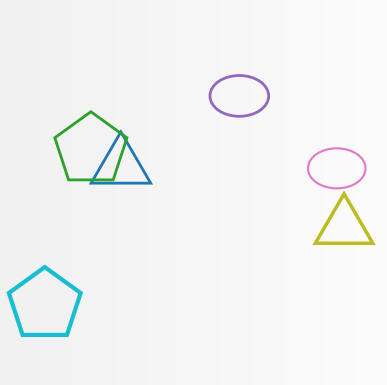[{"shape": "triangle", "thickness": 2, "radius": 0.44, "center": [0.312, 0.569]}, {"shape": "pentagon", "thickness": 2, "radius": 0.49, "center": [0.235, 0.612]}, {"shape": "oval", "thickness": 2, "radius": 0.38, "center": [0.618, 0.751]}, {"shape": "oval", "thickness": 1.5, "radius": 0.37, "center": [0.869, 0.563]}, {"shape": "triangle", "thickness": 2.5, "radius": 0.43, "center": [0.888, 0.411]}, {"shape": "pentagon", "thickness": 3, "radius": 0.49, "center": [0.116, 0.209]}]